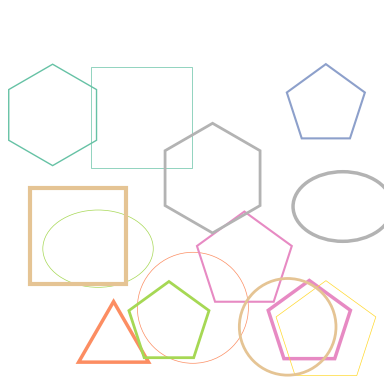[{"shape": "hexagon", "thickness": 1, "radius": 0.66, "center": [0.137, 0.702]}, {"shape": "square", "thickness": 0.5, "radius": 0.65, "center": [0.367, 0.694]}, {"shape": "circle", "thickness": 0.5, "radius": 0.72, "center": [0.501, 0.201]}, {"shape": "triangle", "thickness": 2.5, "radius": 0.52, "center": [0.295, 0.112]}, {"shape": "pentagon", "thickness": 1.5, "radius": 0.53, "center": [0.846, 0.727]}, {"shape": "pentagon", "thickness": 1.5, "radius": 0.65, "center": [0.635, 0.321]}, {"shape": "pentagon", "thickness": 2.5, "radius": 0.56, "center": [0.803, 0.159]}, {"shape": "pentagon", "thickness": 2, "radius": 0.55, "center": [0.439, 0.159]}, {"shape": "oval", "thickness": 0.5, "radius": 0.72, "center": [0.255, 0.354]}, {"shape": "pentagon", "thickness": 0.5, "radius": 0.68, "center": [0.847, 0.135]}, {"shape": "square", "thickness": 3, "radius": 0.62, "center": [0.203, 0.386]}, {"shape": "circle", "thickness": 2, "radius": 0.63, "center": [0.747, 0.151]}, {"shape": "hexagon", "thickness": 2, "radius": 0.71, "center": [0.552, 0.537]}, {"shape": "oval", "thickness": 2.5, "radius": 0.65, "center": [0.89, 0.464]}]